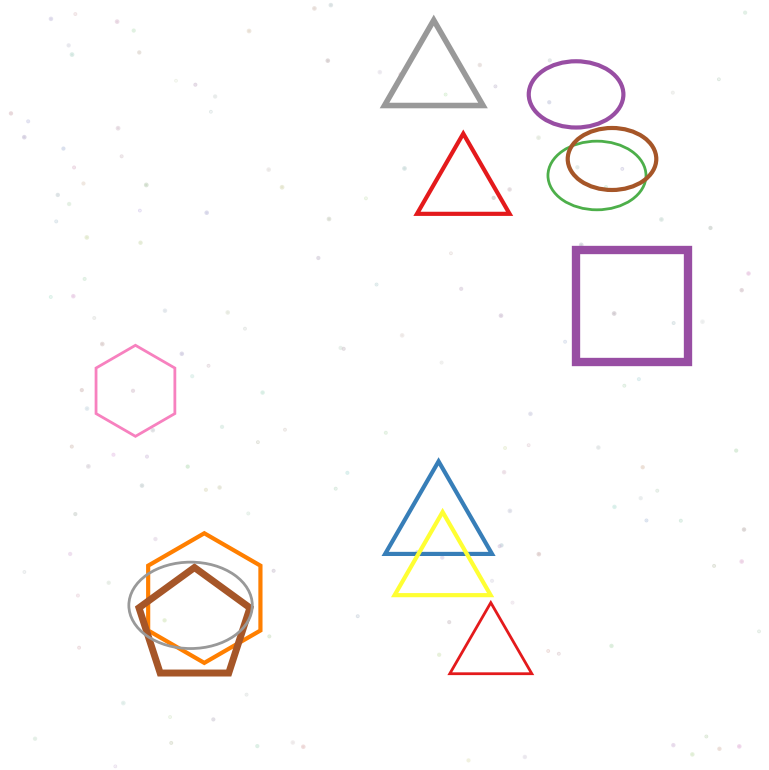[{"shape": "triangle", "thickness": 1.5, "radius": 0.35, "center": [0.602, 0.757]}, {"shape": "triangle", "thickness": 1, "radius": 0.31, "center": [0.637, 0.156]}, {"shape": "triangle", "thickness": 1.5, "radius": 0.4, "center": [0.57, 0.321]}, {"shape": "oval", "thickness": 1, "radius": 0.32, "center": [0.775, 0.772]}, {"shape": "square", "thickness": 3, "radius": 0.36, "center": [0.821, 0.603]}, {"shape": "oval", "thickness": 1.5, "radius": 0.31, "center": [0.748, 0.877]}, {"shape": "hexagon", "thickness": 1.5, "radius": 0.42, "center": [0.265, 0.223]}, {"shape": "triangle", "thickness": 1.5, "radius": 0.36, "center": [0.575, 0.263]}, {"shape": "oval", "thickness": 1.5, "radius": 0.29, "center": [0.795, 0.794]}, {"shape": "pentagon", "thickness": 2.5, "radius": 0.38, "center": [0.253, 0.187]}, {"shape": "hexagon", "thickness": 1, "radius": 0.3, "center": [0.176, 0.492]}, {"shape": "triangle", "thickness": 2, "radius": 0.37, "center": [0.563, 0.9]}, {"shape": "oval", "thickness": 1, "radius": 0.4, "center": [0.247, 0.214]}]